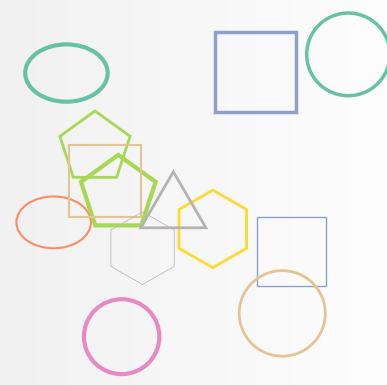[{"shape": "circle", "thickness": 2.5, "radius": 0.54, "center": [0.899, 0.859]}, {"shape": "oval", "thickness": 3, "radius": 0.53, "center": [0.171, 0.81]}, {"shape": "oval", "thickness": 1.5, "radius": 0.48, "center": [0.138, 0.422]}, {"shape": "square", "thickness": 2.5, "radius": 0.52, "center": [0.658, 0.814]}, {"shape": "square", "thickness": 1, "radius": 0.45, "center": [0.752, 0.346]}, {"shape": "circle", "thickness": 3, "radius": 0.49, "center": [0.314, 0.126]}, {"shape": "pentagon", "thickness": 3, "radius": 0.51, "center": [0.305, 0.496]}, {"shape": "pentagon", "thickness": 2, "radius": 0.48, "center": [0.245, 0.617]}, {"shape": "hexagon", "thickness": 2, "radius": 0.5, "center": [0.549, 0.405]}, {"shape": "circle", "thickness": 2, "radius": 0.56, "center": [0.728, 0.186]}, {"shape": "square", "thickness": 1.5, "radius": 0.47, "center": [0.271, 0.53]}, {"shape": "hexagon", "thickness": 0.5, "radius": 0.47, "center": [0.368, 0.355]}, {"shape": "triangle", "thickness": 2, "radius": 0.48, "center": [0.447, 0.457]}]